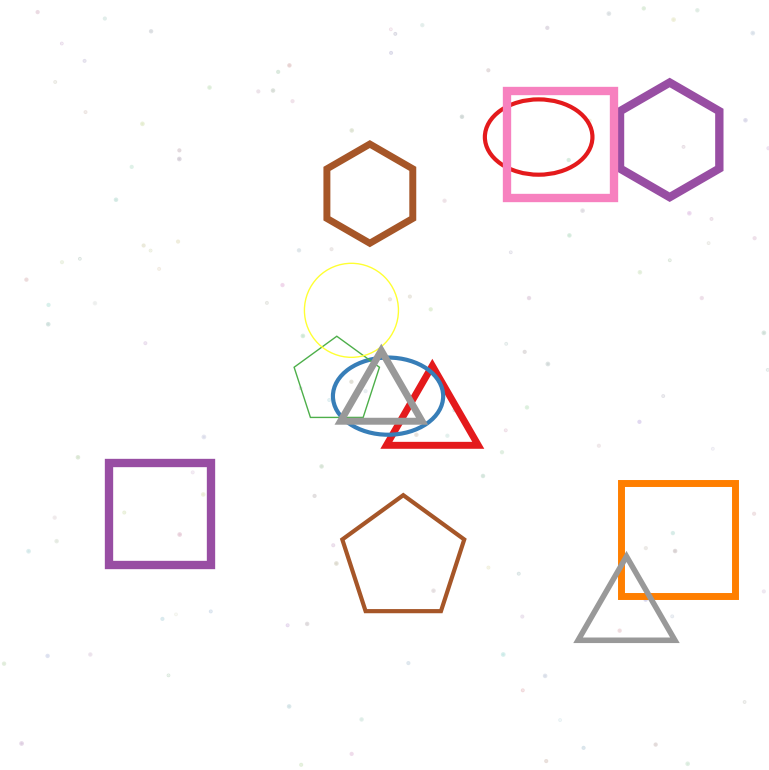[{"shape": "triangle", "thickness": 2.5, "radius": 0.34, "center": [0.561, 0.456]}, {"shape": "oval", "thickness": 1.5, "radius": 0.35, "center": [0.7, 0.822]}, {"shape": "oval", "thickness": 1.5, "radius": 0.36, "center": [0.504, 0.486]}, {"shape": "pentagon", "thickness": 0.5, "radius": 0.29, "center": [0.437, 0.505]}, {"shape": "hexagon", "thickness": 3, "radius": 0.37, "center": [0.87, 0.818]}, {"shape": "square", "thickness": 3, "radius": 0.33, "center": [0.208, 0.332]}, {"shape": "square", "thickness": 2.5, "radius": 0.37, "center": [0.881, 0.299]}, {"shape": "circle", "thickness": 0.5, "radius": 0.31, "center": [0.456, 0.597]}, {"shape": "hexagon", "thickness": 2.5, "radius": 0.32, "center": [0.48, 0.749]}, {"shape": "pentagon", "thickness": 1.5, "radius": 0.42, "center": [0.524, 0.274]}, {"shape": "square", "thickness": 3, "radius": 0.35, "center": [0.728, 0.812]}, {"shape": "triangle", "thickness": 2.5, "radius": 0.31, "center": [0.495, 0.483]}, {"shape": "triangle", "thickness": 2, "radius": 0.36, "center": [0.814, 0.205]}]